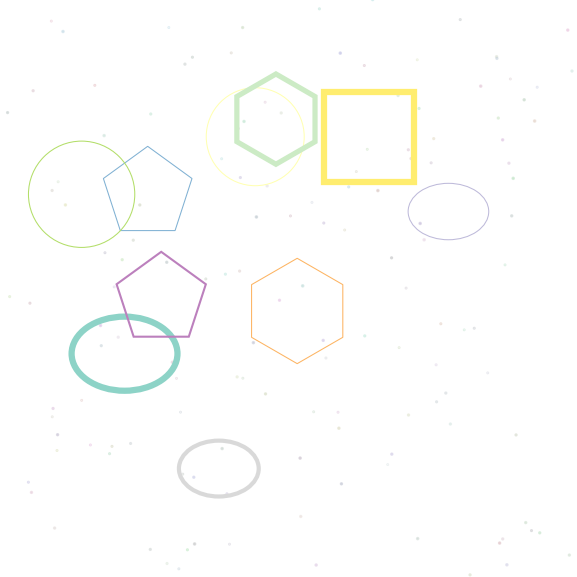[{"shape": "oval", "thickness": 3, "radius": 0.46, "center": [0.216, 0.387]}, {"shape": "circle", "thickness": 0.5, "radius": 0.42, "center": [0.442, 0.762]}, {"shape": "oval", "thickness": 0.5, "radius": 0.35, "center": [0.776, 0.633]}, {"shape": "pentagon", "thickness": 0.5, "radius": 0.4, "center": [0.256, 0.665]}, {"shape": "hexagon", "thickness": 0.5, "radius": 0.46, "center": [0.515, 0.461]}, {"shape": "circle", "thickness": 0.5, "radius": 0.46, "center": [0.141, 0.663]}, {"shape": "oval", "thickness": 2, "radius": 0.35, "center": [0.379, 0.188]}, {"shape": "pentagon", "thickness": 1, "radius": 0.41, "center": [0.279, 0.482]}, {"shape": "hexagon", "thickness": 2.5, "radius": 0.39, "center": [0.478, 0.793]}, {"shape": "square", "thickness": 3, "radius": 0.39, "center": [0.638, 0.762]}]